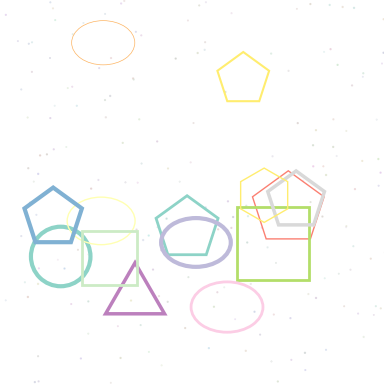[{"shape": "pentagon", "thickness": 2, "radius": 0.42, "center": [0.486, 0.407]}, {"shape": "circle", "thickness": 3, "radius": 0.39, "center": [0.158, 0.334]}, {"shape": "oval", "thickness": 1, "radius": 0.44, "center": [0.263, 0.426]}, {"shape": "oval", "thickness": 3, "radius": 0.45, "center": [0.509, 0.37]}, {"shape": "pentagon", "thickness": 1, "radius": 0.49, "center": [0.749, 0.459]}, {"shape": "pentagon", "thickness": 3, "radius": 0.39, "center": [0.138, 0.434]}, {"shape": "oval", "thickness": 0.5, "radius": 0.41, "center": [0.268, 0.889]}, {"shape": "square", "thickness": 2, "radius": 0.47, "center": [0.71, 0.367]}, {"shape": "oval", "thickness": 2, "radius": 0.47, "center": [0.59, 0.202]}, {"shape": "pentagon", "thickness": 2.5, "radius": 0.39, "center": [0.769, 0.479]}, {"shape": "triangle", "thickness": 2.5, "radius": 0.44, "center": [0.351, 0.229]}, {"shape": "square", "thickness": 2, "radius": 0.35, "center": [0.284, 0.33]}, {"shape": "pentagon", "thickness": 1.5, "radius": 0.35, "center": [0.632, 0.794]}, {"shape": "hexagon", "thickness": 1, "radius": 0.35, "center": [0.686, 0.493]}]